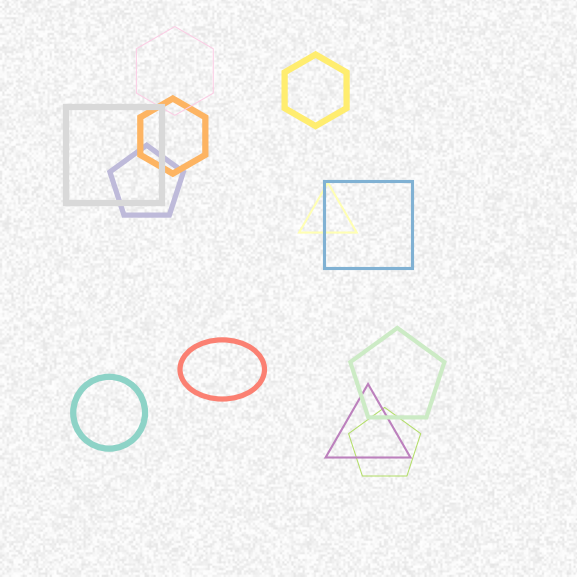[{"shape": "circle", "thickness": 3, "radius": 0.31, "center": [0.189, 0.284]}, {"shape": "triangle", "thickness": 1, "radius": 0.29, "center": [0.568, 0.625]}, {"shape": "pentagon", "thickness": 2.5, "radius": 0.33, "center": [0.254, 0.681]}, {"shape": "oval", "thickness": 2.5, "radius": 0.37, "center": [0.385, 0.359]}, {"shape": "square", "thickness": 1.5, "radius": 0.38, "center": [0.637, 0.611]}, {"shape": "hexagon", "thickness": 3, "radius": 0.33, "center": [0.299, 0.764]}, {"shape": "pentagon", "thickness": 0.5, "radius": 0.33, "center": [0.666, 0.228]}, {"shape": "hexagon", "thickness": 0.5, "radius": 0.38, "center": [0.303, 0.876]}, {"shape": "square", "thickness": 3, "radius": 0.42, "center": [0.198, 0.73]}, {"shape": "triangle", "thickness": 1, "radius": 0.42, "center": [0.637, 0.249]}, {"shape": "pentagon", "thickness": 2, "radius": 0.43, "center": [0.688, 0.346]}, {"shape": "hexagon", "thickness": 3, "radius": 0.31, "center": [0.546, 0.843]}]